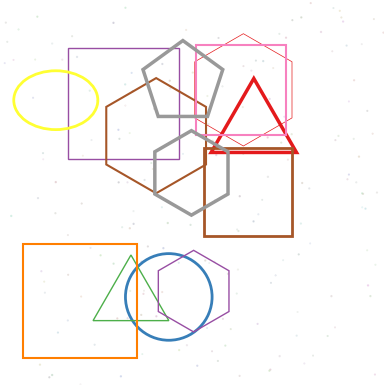[{"shape": "hexagon", "thickness": 0.5, "radius": 0.73, "center": [0.632, 0.767]}, {"shape": "triangle", "thickness": 2.5, "radius": 0.64, "center": [0.659, 0.668]}, {"shape": "circle", "thickness": 2, "radius": 0.56, "center": [0.438, 0.229]}, {"shape": "triangle", "thickness": 1, "radius": 0.57, "center": [0.34, 0.224]}, {"shape": "hexagon", "thickness": 1, "radius": 0.53, "center": [0.503, 0.244]}, {"shape": "square", "thickness": 1, "radius": 0.72, "center": [0.322, 0.732]}, {"shape": "square", "thickness": 1.5, "radius": 0.74, "center": [0.208, 0.218]}, {"shape": "oval", "thickness": 2, "radius": 0.55, "center": [0.145, 0.74]}, {"shape": "square", "thickness": 2, "radius": 0.57, "center": [0.645, 0.502]}, {"shape": "hexagon", "thickness": 1.5, "radius": 0.75, "center": [0.406, 0.648]}, {"shape": "square", "thickness": 1.5, "radius": 0.58, "center": [0.626, 0.767]}, {"shape": "pentagon", "thickness": 2.5, "radius": 0.54, "center": [0.475, 0.786]}, {"shape": "hexagon", "thickness": 2.5, "radius": 0.55, "center": [0.497, 0.551]}]